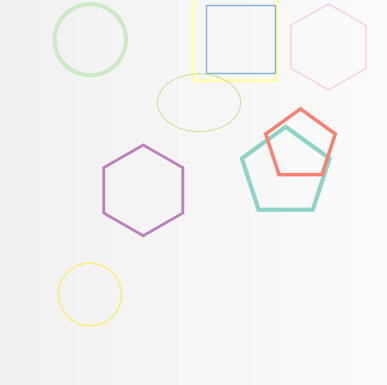[{"shape": "pentagon", "thickness": 3, "radius": 0.6, "center": [0.737, 0.552]}, {"shape": "square", "thickness": 2.5, "radius": 0.53, "center": [0.606, 0.899]}, {"shape": "pentagon", "thickness": 2.5, "radius": 0.47, "center": [0.776, 0.623]}, {"shape": "square", "thickness": 1, "radius": 0.44, "center": [0.62, 0.899]}, {"shape": "oval", "thickness": 0.5, "radius": 0.54, "center": [0.514, 0.733]}, {"shape": "hexagon", "thickness": 1, "radius": 0.56, "center": [0.848, 0.878]}, {"shape": "hexagon", "thickness": 2, "radius": 0.59, "center": [0.37, 0.506]}, {"shape": "circle", "thickness": 3, "radius": 0.46, "center": [0.233, 0.897]}, {"shape": "circle", "thickness": 1, "radius": 0.41, "center": [0.232, 0.235]}]